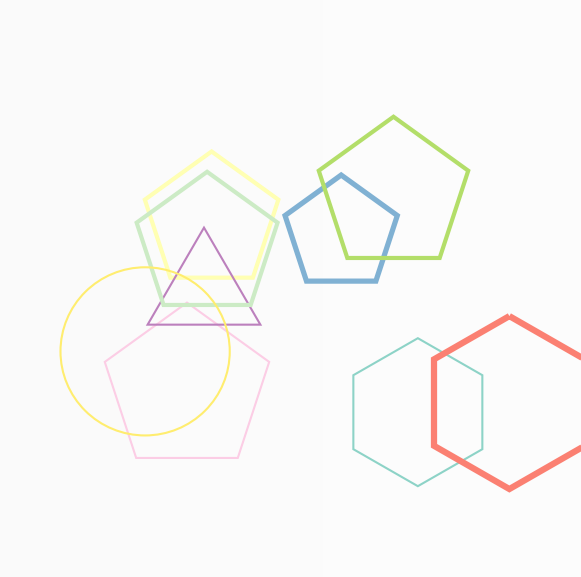[{"shape": "hexagon", "thickness": 1, "radius": 0.64, "center": [0.719, 0.285]}, {"shape": "pentagon", "thickness": 2, "radius": 0.6, "center": [0.364, 0.616]}, {"shape": "hexagon", "thickness": 3, "radius": 0.75, "center": [0.876, 0.302]}, {"shape": "pentagon", "thickness": 2.5, "radius": 0.51, "center": [0.587, 0.594]}, {"shape": "pentagon", "thickness": 2, "radius": 0.68, "center": [0.677, 0.662]}, {"shape": "pentagon", "thickness": 1, "radius": 0.74, "center": [0.322, 0.326]}, {"shape": "triangle", "thickness": 1, "radius": 0.56, "center": [0.351, 0.493]}, {"shape": "pentagon", "thickness": 2, "radius": 0.64, "center": [0.356, 0.574]}, {"shape": "circle", "thickness": 1, "radius": 0.73, "center": [0.25, 0.391]}]